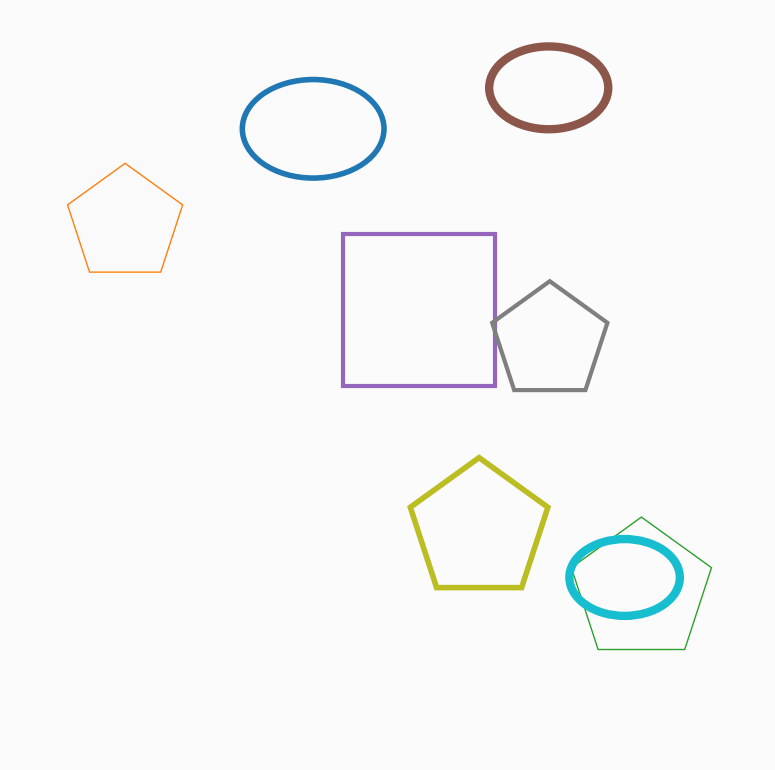[{"shape": "oval", "thickness": 2, "radius": 0.46, "center": [0.404, 0.833]}, {"shape": "pentagon", "thickness": 0.5, "radius": 0.39, "center": [0.161, 0.71]}, {"shape": "pentagon", "thickness": 0.5, "radius": 0.48, "center": [0.828, 0.233]}, {"shape": "square", "thickness": 1.5, "radius": 0.49, "center": [0.541, 0.597]}, {"shape": "oval", "thickness": 3, "radius": 0.38, "center": [0.708, 0.886]}, {"shape": "pentagon", "thickness": 1.5, "radius": 0.39, "center": [0.709, 0.557]}, {"shape": "pentagon", "thickness": 2, "radius": 0.47, "center": [0.618, 0.312]}, {"shape": "oval", "thickness": 3, "radius": 0.36, "center": [0.806, 0.25]}]